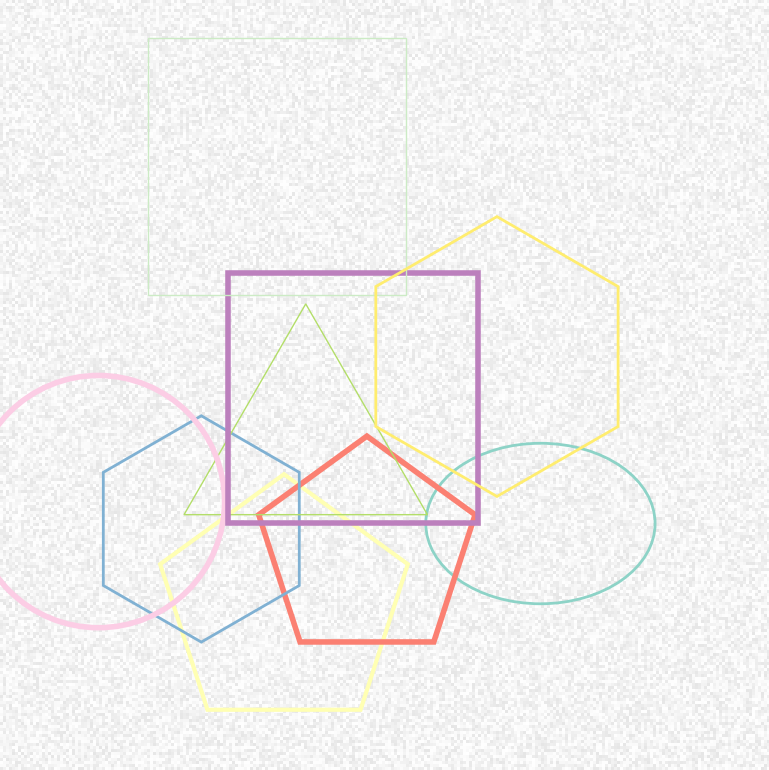[{"shape": "oval", "thickness": 1, "radius": 0.74, "center": [0.702, 0.32]}, {"shape": "pentagon", "thickness": 1.5, "radius": 0.85, "center": [0.369, 0.215]}, {"shape": "pentagon", "thickness": 2, "radius": 0.74, "center": [0.476, 0.286]}, {"shape": "hexagon", "thickness": 1, "radius": 0.73, "center": [0.261, 0.313]}, {"shape": "triangle", "thickness": 0.5, "radius": 0.91, "center": [0.397, 0.423]}, {"shape": "circle", "thickness": 2, "radius": 0.82, "center": [0.128, 0.349]}, {"shape": "square", "thickness": 2, "radius": 0.81, "center": [0.458, 0.483]}, {"shape": "square", "thickness": 0.5, "radius": 0.84, "center": [0.36, 0.784]}, {"shape": "hexagon", "thickness": 1, "radius": 0.91, "center": [0.645, 0.537]}]